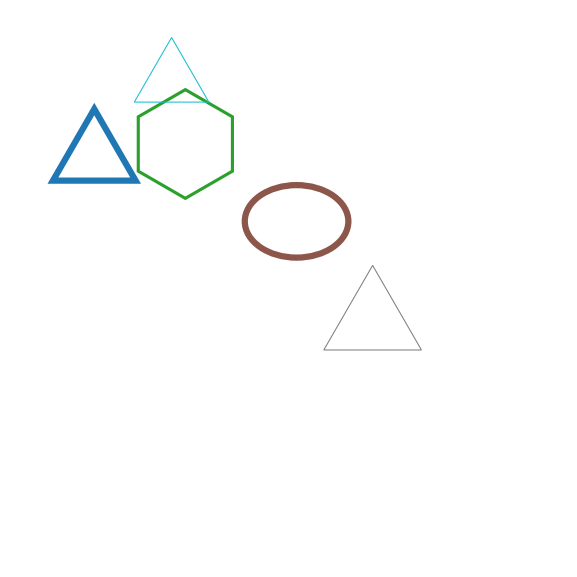[{"shape": "triangle", "thickness": 3, "radius": 0.41, "center": [0.163, 0.728]}, {"shape": "hexagon", "thickness": 1.5, "radius": 0.47, "center": [0.321, 0.75]}, {"shape": "oval", "thickness": 3, "radius": 0.45, "center": [0.514, 0.616]}, {"shape": "triangle", "thickness": 0.5, "radius": 0.49, "center": [0.645, 0.442]}, {"shape": "triangle", "thickness": 0.5, "radius": 0.37, "center": [0.297, 0.86]}]